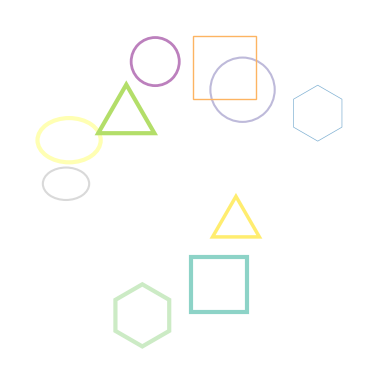[{"shape": "square", "thickness": 3, "radius": 0.36, "center": [0.569, 0.261]}, {"shape": "oval", "thickness": 3, "radius": 0.41, "center": [0.179, 0.636]}, {"shape": "circle", "thickness": 1.5, "radius": 0.42, "center": [0.63, 0.767]}, {"shape": "hexagon", "thickness": 0.5, "radius": 0.36, "center": [0.825, 0.706]}, {"shape": "square", "thickness": 1, "radius": 0.41, "center": [0.582, 0.825]}, {"shape": "triangle", "thickness": 3, "radius": 0.42, "center": [0.328, 0.696]}, {"shape": "oval", "thickness": 1.5, "radius": 0.3, "center": [0.171, 0.523]}, {"shape": "circle", "thickness": 2, "radius": 0.31, "center": [0.403, 0.84]}, {"shape": "hexagon", "thickness": 3, "radius": 0.4, "center": [0.37, 0.181]}, {"shape": "triangle", "thickness": 2.5, "radius": 0.35, "center": [0.613, 0.42]}]